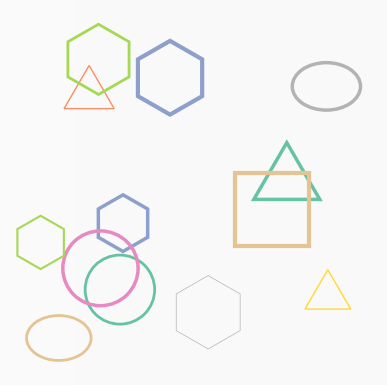[{"shape": "triangle", "thickness": 2.5, "radius": 0.49, "center": [0.74, 0.531]}, {"shape": "circle", "thickness": 2, "radius": 0.45, "center": [0.309, 0.248]}, {"shape": "triangle", "thickness": 1, "radius": 0.37, "center": [0.23, 0.755]}, {"shape": "hexagon", "thickness": 2.5, "radius": 0.37, "center": [0.317, 0.42]}, {"shape": "hexagon", "thickness": 3, "radius": 0.48, "center": [0.439, 0.798]}, {"shape": "circle", "thickness": 2.5, "radius": 0.49, "center": [0.259, 0.303]}, {"shape": "hexagon", "thickness": 1.5, "radius": 0.35, "center": [0.105, 0.37]}, {"shape": "hexagon", "thickness": 2, "radius": 0.46, "center": [0.254, 0.846]}, {"shape": "triangle", "thickness": 1, "radius": 0.34, "center": [0.846, 0.231]}, {"shape": "square", "thickness": 3, "radius": 0.48, "center": [0.702, 0.455]}, {"shape": "oval", "thickness": 2, "radius": 0.42, "center": [0.152, 0.122]}, {"shape": "hexagon", "thickness": 0.5, "radius": 0.48, "center": [0.537, 0.189]}, {"shape": "oval", "thickness": 2.5, "radius": 0.44, "center": [0.842, 0.776]}]